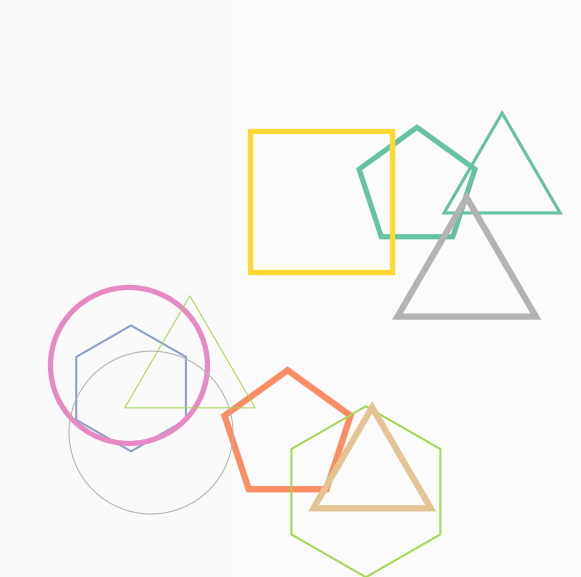[{"shape": "pentagon", "thickness": 2.5, "radius": 0.52, "center": [0.717, 0.674]}, {"shape": "triangle", "thickness": 1.5, "radius": 0.58, "center": [0.864, 0.688]}, {"shape": "pentagon", "thickness": 3, "radius": 0.57, "center": [0.495, 0.244]}, {"shape": "hexagon", "thickness": 1, "radius": 0.54, "center": [0.226, 0.327]}, {"shape": "circle", "thickness": 2.5, "radius": 0.68, "center": [0.222, 0.366]}, {"shape": "hexagon", "thickness": 1, "radius": 0.74, "center": [0.629, 0.148]}, {"shape": "triangle", "thickness": 0.5, "radius": 0.65, "center": [0.327, 0.358]}, {"shape": "square", "thickness": 2.5, "radius": 0.61, "center": [0.553, 0.651]}, {"shape": "triangle", "thickness": 3, "radius": 0.58, "center": [0.64, 0.177]}, {"shape": "circle", "thickness": 0.5, "radius": 0.71, "center": [0.26, 0.25]}, {"shape": "triangle", "thickness": 3, "radius": 0.69, "center": [0.803, 0.52]}]